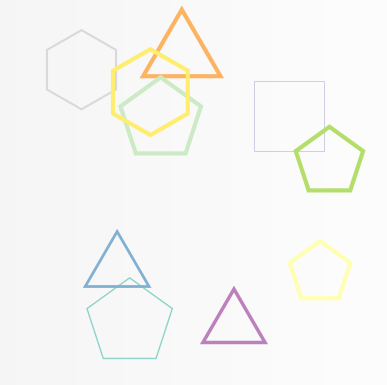[{"shape": "pentagon", "thickness": 1, "radius": 0.58, "center": [0.335, 0.163]}, {"shape": "pentagon", "thickness": 3, "radius": 0.41, "center": [0.826, 0.292]}, {"shape": "square", "thickness": 0.5, "radius": 0.45, "center": [0.746, 0.699]}, {"shape": "triangle", "thickness": 2, "radius": 0.48, "center": [0.302, 0.303]}, {"shape": "triangle", "thickness": 3, "radius": 0.58, "center": [0.469, 0.86]}, {"shape": "pentagon", "thickness": 3, "radius": 0.46, "center": [0.85, 0.579]}, {"shape": "hexagon", "thickness": 1.5, "radius": 0.51, "center": [0.21, 0.819]}, {"shape": "triangle", "thickness": 2.5, "radius": 0.46, "center": [0.604, 0.157]}, {"shape": "pentagon", "thickness": 3, "radius": 0.55, "center": [0.415, 0.69]}, {"shape": "hexagon", "thickness": 3, "radius": 0.56, "center": [0.388, 0.761]}]